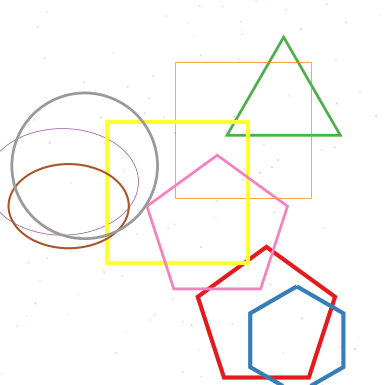[{"shape": "pentagon", "thickness": 3, "radius": 0.94, "center": [0.692, 0.171]}, {"shape": "hexagon", "thickness": 3, "radius": 0.7, "center": [0.771, 0.116]}, {"shape": "triangle", "thickness": 2, "radius": 0.85, "center": [0.737, 0.734]}, {"shape": "oval", "thickness": 0.5, "radius": 0.99, "center": [0.162, 0.528]}, {"shape": "square", "thickness": 0.5, "radius": 0.88, "center": [0.632, 0.663]}, {"shape": "square", "thickness": 3, "radius": 0.91, "center": [0.461, 0.5]}, {"shape": "oval", "thickness": 1.5, "radius": 0.78, "center": [0.178, 0.465]}, {"shape": "pentagon", "thickness": 2, "radius": 0.96, "center": [0.564, 0.405]}, {"shape": "circle", "thickness": 2, "radius": 0.95, "center": [0.22, 0.569]}]